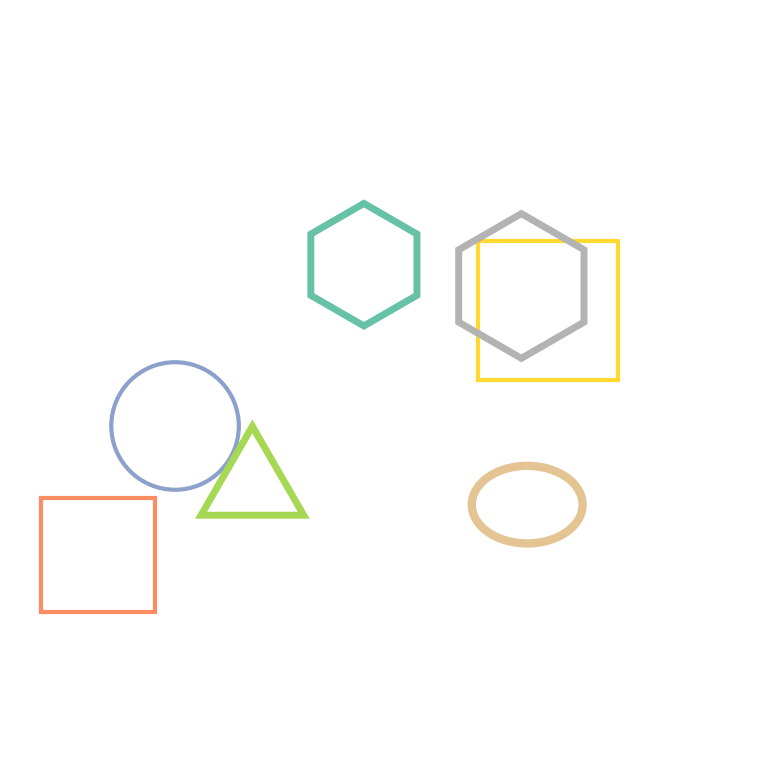[{"shape": "hexagon", "thickness": 2.5, "radius": 0.4, "center": [0.473, 0.656]}, {"shape": "square", "thickness": 1.5, "radius": 0.37, "center": [0.127, 0.279]}, {"shape": "circle", "thickness": 1.5, "radius": 0.41, "center": [0.227, 0.447]}, {"shape": "triangle", "thickness": 2.5, "radius": 0.38, "center": [0.328, 0.369]}, {"shape": "square", "thickness": 1.5, "radius": 0.45, "center": [0.712, 0.596]}, {"shape": "oval", "thickness": 3, "radius": 0.36, "center": [0.685, 0.345]}, {"shape": "hexagon", "thickness": 2.5, "radius": 0.47, "center": [0.677, 0.629]}]